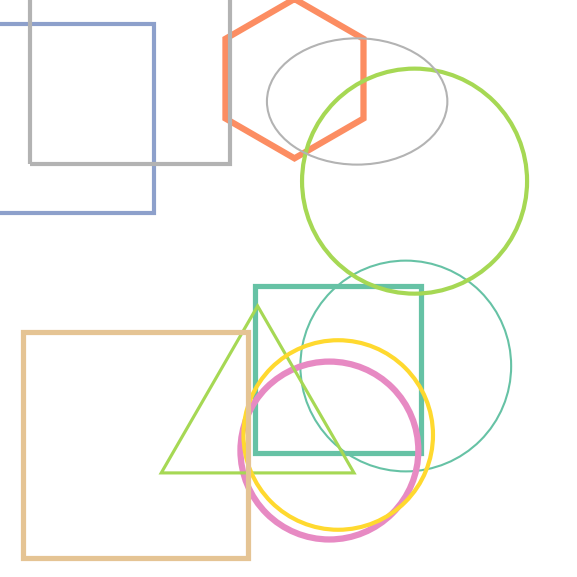[{"shape": "circle", "thickness": 1, "radius": 0.91, "center": [0.703, 0.365]}, {"shape": "square", "thickness": 2.5, "radius": 0.72, "center": [0.586, 0.359]}, {"shape": "hexagon", "thickness": 3, "radius": 0.69, "center": [0.51, 0.863]}, {"shape": "square", "thickness": 2, "radius": 0.82, "center": [0.104, 0.794]}, {"shape": "circle", "thickness": 3, "radius": 0.77, "center": [0.57, 0.219]}, {"shape": "circle", "thickness": 2, "radius": 0.97, "center": [0.718, 0.685]}, {"shape": "triangle", "thickness": 1.5, "radius": 0.96, "center": [0.446, 0.277]}, {"shape": "circle", "thickness": 2, "radius": 0.82, "center": [0.586, 0.246]}, {"shape": "square", "thickness": 2.5, "radius": 0.97, "center": [0.235, 0.229]}, {"shape": "square", "thickness": 2, "radius": 0.87, "center": [0.225, 0.889]}, {"shape": "oval", "thickness": 1, "radius": 0.78, "center": [0.618, 0.823]}]